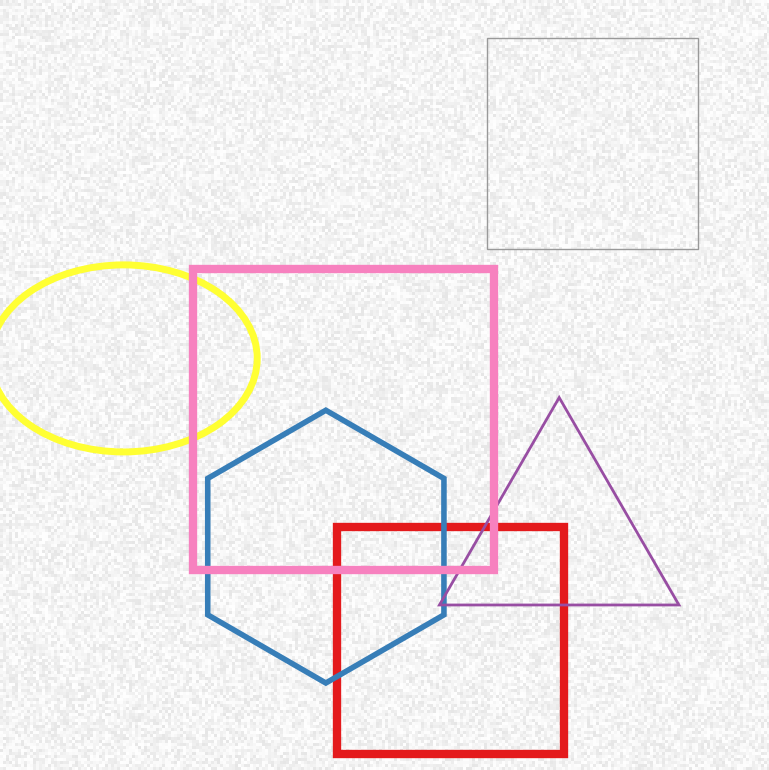[{"shape": "square", "thickness": 3, "radius": 0.74, "center": [0.585, 0.169]}, {"shape": "hexagon", "thickness": 2, "radius": 0.89, "center": [0.423, 0.29]}, {"shape": "triangle", "thickness": 1, "radius": 0.9, "center": [0.726, 0.304]}, {"shape": "oval", "thickness": 2.5, "radius": 0.87, "center": [0.161, 0.535]}, {"shape": "square", "thickness": 3, "radius": 0.98, "center": [0.446, 0.455]}, {"shape": "square", "thickness": 0.5, "radius": 0.69, "center": [0.769, 0.814]}]